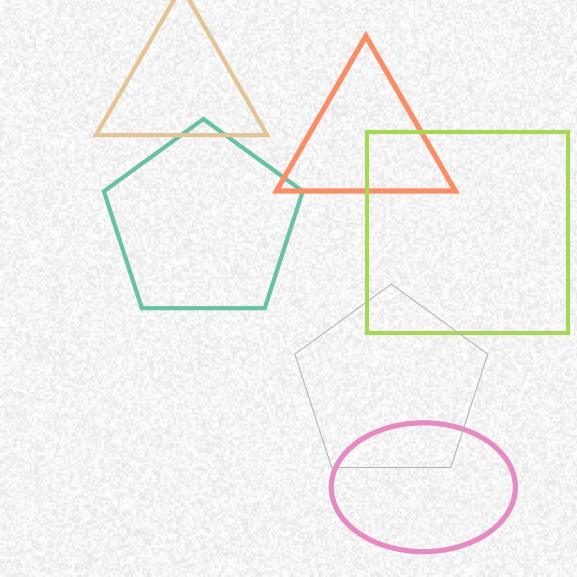[{"shape": "pentagon", "thickness": 2, "radius": 0.91, "center": [0.352, 0.612]}, {"shape": "triangle", "thickness": 2.5, "radius": 0.89, "center": [0.634, 0.758]}, {"shape": "oval", "thickness": 2.5, "radius": 0.8, "center": [0.733, 0.155]}, {"shape": "square", "thickness": 2, "radius": 0.87, "center": [0.81, 0.597]}, {"shape": "triangle", "thickness": 2, "radius": 0.86, "center": [0.314, 0.851]}, {"shape": "pentagon", "thickness": 0.5, "radius": 0.88, "center": [0.678, 0.332]}]